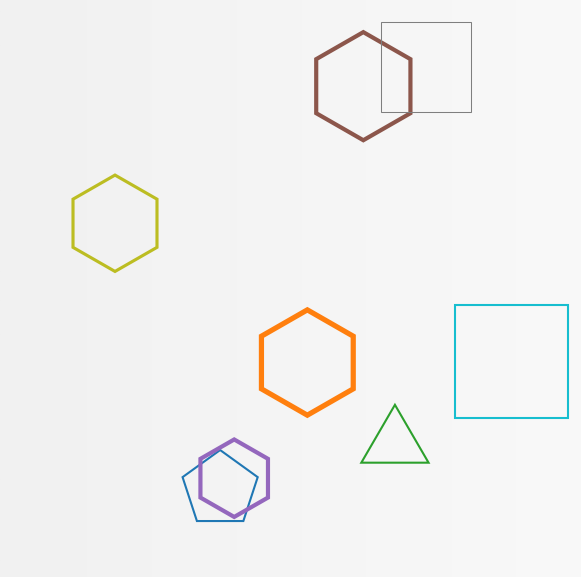[{"shape": "pentagon", "thickness": 1, "radius": 0.34, "center": [0.379, 0.152]}, {"shape": "hexagon", "thickness": 2.5, "radius": 0.46, "center": [0.529, 0.371]}, {"shape": "triangle", "thickness": 1, "radius": 0.33, "center": [0.679, 0.231]}, {"shape": "hexagon", "thickness": 2, "radius": 0.34, "center": [0.403, 0.171]}, {"shape": "hexagon", "thickness": 2, "radius": 0.47, "center": [0.625, 0.85]}, {"shape": "square", "thickness": 0.5, "radius": 0.39, "center": [0.732, 0.884]}, {"shape": "hexagon", "thickness": 1.5, "radius": 0.42, "center": [0.198, 0.613]}, {"shape": "square", "thickness": 1, "radius": 0.49, "center": [0.881, 0.373]}]